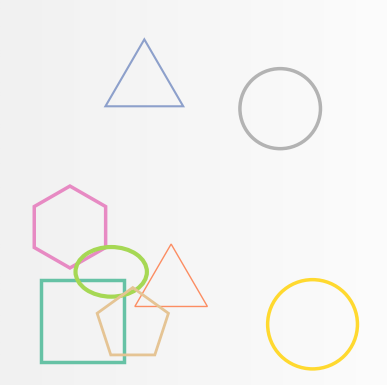[{"shape": "square", "thickness": 2.5, "radius": 0.54, "center": [0.213, 0.166]}, {"shape": "triangle", "thickness": 1, "radius": 0.54, "center": [0.442, 0.258]}, {"shape": "triangle", "thickness": 1.5, "radius": 0.58, "center": [0.372, 0.782]}, {"shape": "hexagon", "thickness": 2.5, "radius": 0.53, "center": [0.18, 0.41]}, {"shape": "oval", "thickness": 3, "radius": 0.46, "center": [0.287, 0.294]}, {"shape": "circle", "thickness": 2.5, "radius": 0.58, "center": [0.807, 0.158]}, {"shape": "pentagon", "thickness": 2, "radius": 0.48, "center": [0.343, 0.156]}, {"shape": "circle", "thickness": 2.5, "radius": 0.52, "center": [0.723, 0.718]}]